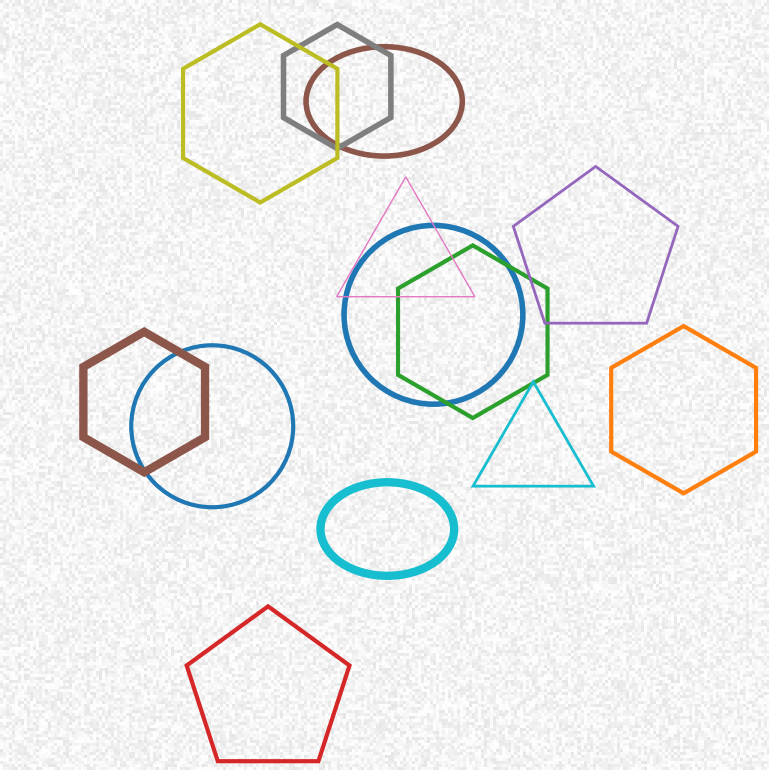[{"shape": "circle", "thickness": 2, "radius": 0.58, "center": [0.563, 0.591]}, {"shape": "circle", "thickness": 1.5, "radius": 0.53, "center": [0.276, 0.446]}, {"shape": "hexagon", "thickness": 1.5, "radius": 0.54, "center": [0.888, 0.468]}, {"shape": "hexagon", "thickness": 1.5, "radius": 0.56, "center": [0.614, 0.569]}, {"shape": "pentagon", "thickness": 1.5, "radius": 0.56, "center": [0.348, 0.101]}, {"shape": "pentagon", "thickness": 1, "radius": 0.56, "center": [0.774, 0.671]}, {"shape": "oval", "thickness": 2, "radius": 0.51, "center": [0.499, 0.868]}, {"shape": "hexagon", "thickness": 3, "radius": 0.46, "center": [0.187, 0.478]}, {"shape": "triangle", "thickness": 0.5, "radius": 0.52, "center": [0.527, 0.667]}, {"shape": "hexagon", "thickness": 2, "radius": 0.4, "center": [0.438, 0.888]}, {"shape": "hexagon", "thickness": 1.5, "radius": 0.58, "center": [0.338, 0.853]}, {"shape": "triangle", "thickness": 1, "radius": 0.45, "center": [0.693, 0.414]}, {"shape": "oval", "thickness": 3, "radius": 0.43, "center": [0.503, 0.313]}]